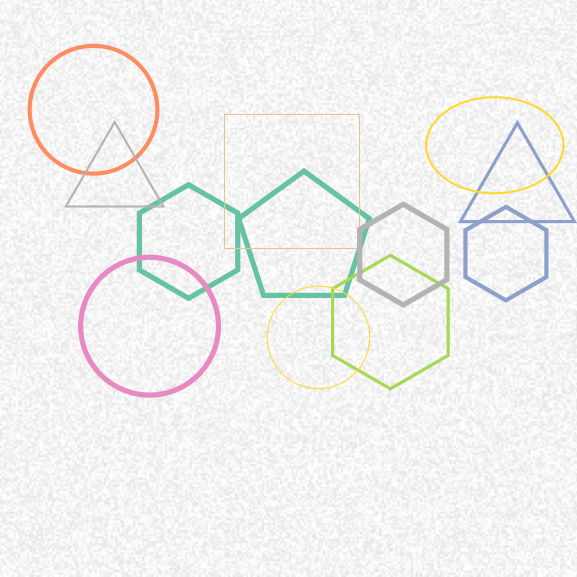[{"shape": "hexagon", "thickness": 2.5, "radius": 0.49, "center": [0.327, 0.581]}, {"shape": "pentagon", "thickness": 2.5, "radius": 0.59, "center": [0.526, 0.584]}, {"shape": "circle", "thickness": 2, "radius": 0.55, "center": [0.162, 0.809]}, {"shape": "hexagon", "thickness": 2, "radius": 0.4, "center": [0.876, 0.56]}, {"shape": "triangle", "thickness": 1.5, "radius": 0.57, "center": [0.896, 0.672]}, {"shape": "circle", "thickness": 2.5, "radius": 0.6, "center": [0.259, 0.434]}, {"shape": "hexagon", "thickness": 1.5, "radius": 0.58, "center": [0.676, 0.441]}, {"shape": "circle", "thickness": 0.5, "radius": 0.44, "center": [0.551, 0.415]}, {"shape": "oval", "thickness": 1, "radius": 0.59, "center": [0.857, 0.748]}, {"shape": "square", "thickness": 0.5, "radius": 0.58, "center": [0.504, 0.685]}, {"shape": "triangle", "thickness": 1, "radius": 0.49, "center": [0.199, 0.69]}, {"shape": "hexagon", "thickness": 2.5, "radius": 0.44, "center": [0.698, 0.558]}]